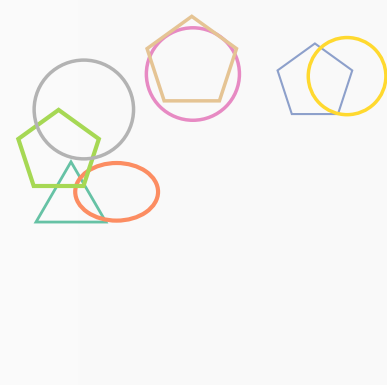[{"shape": "triangle", "thickness": 2, "radius": 0.52, "center": [0.183, 0.475]}, {"shape": "oval", "thickness": 3, "radius": 0.53, "center": [0.301, 0.502]}, {"shape": "pentagon", "thickness": 1.5, "radius": 0.51, "center": [0.813, 0.786]}, {"shape": "circle", "thickness": 2.5, "radius": 0.6, "center": [0.498, 0.808]}, {"shape": "pentagon", "thickness": 3, "radius": 0.55, "center": [0.151, 0.605]}, {"shape": "circle", "thickness": 2.5, "radius": 0.5, "center": [0.896, 0.802]}, {"shape": "pentagon", "thickness": 2.5, "radius": 0.61, "center": [0.495, 0.836]}, {"shape": "circle", "thickness": 2.5, "radius": 0.64, "center": [0.216, 0.716]}]